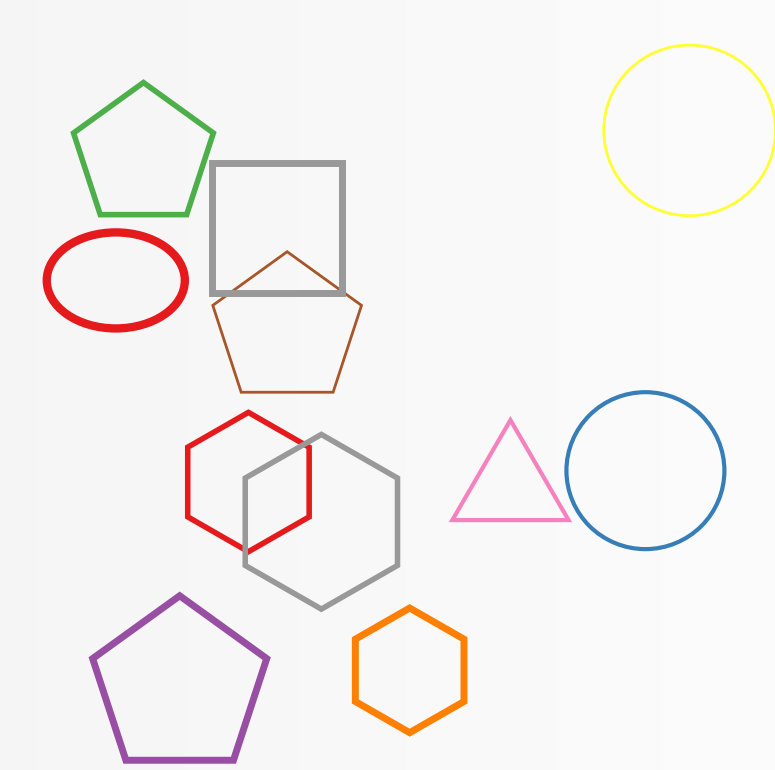[{"shape": "hexagon", "thickness": 2, "radius": 0.45, "center": [0.321, 0.374]}, {"shape": "oval", "thickness": 3, "radius": 0.45, "center": [0.149, 0.636]}, {"shape": "circle", "thickness": 1.5, "radius": 0.51, "center": [0.833, 0.389]}, {"shape": "pentagon", "thickness": 2, "radius": 0.47, "center": [0.185, 0.798]}, {"shape": "pentagon", "thickness": 2.5, "radius": 0.59, "center": [0.232, 0.108]}, {"shape": "hexagon", "thickness": 2.5, "radius": 0.4, "center": [0.529, 0.129]}, {"shape": "circle", "thickness": 1, "radius": 0.55, "center": [0.89, 0.831]}, {"shape": "pentagon", "thickness": 1, "radius": 0.5, "center": [0.371, 0.572]}, {"shape": "triangle", "thickness": 1.5, "radius": 0.43, "center": [0.659, 0.368]}, {"shape": "square", "thickness": 2.5, "radius": 0.42, "center": [0.357, 0.704]}, {"shape": "hexagon", "thickness": 2, "radius": 0.57, "center": [0.415, 0.322]}]